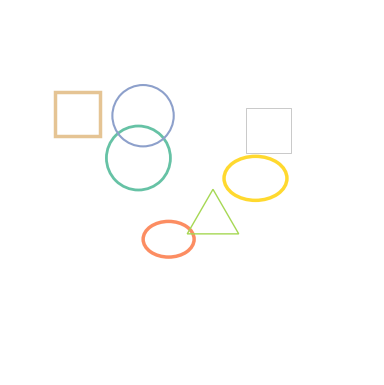[{"shape": "circle", "thickness": 2, "radius": 0.42, "center": [0.36, 0.59]}, {"shape": "oval", "thickness": 2.5, "radius": 0.33, "center": [0.438, 0.379]}, {"shape": "circle", "thickness": 1.5, "radius": 0.4, "center": [0.372, 0.699]}, {"shape": "triangle", "thickness": 1, "radius": 0.39, "center": [0.553, 0.431]}, {"shape": "oval", "thickness": 2.5, "radius": 0.41, "center": [0.664, 0.537]}, {"shape": "square", "thickness": 2.5, "radius": 0.29, "center": [0.201, 0.703]}, {"shape": "square", "thickness": 0.5, "radius": 0.29, "center": [0.698, 0.661]}]